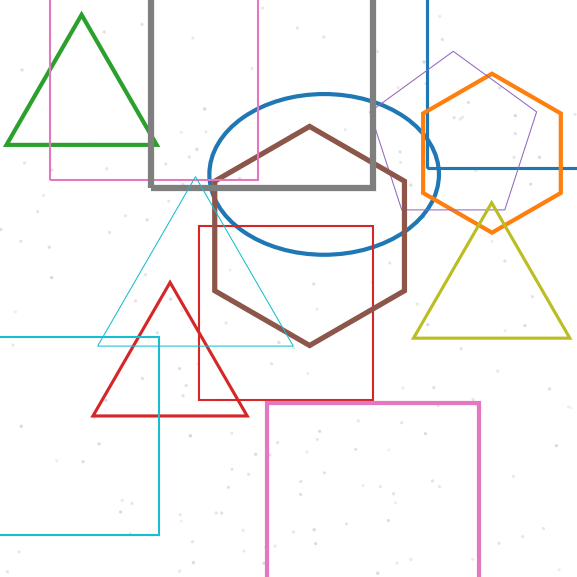[{"shape": "oval", "thickness": 2, "radius": 0.99, "center": [0.561, 0.697]}, {"shape": "square", "thickness": 1.5, "radius": 0.76, "center": [0.891, 0.862]}, {"shape": "hexagon", "thickness": 2, "radius": 0.69, "center": [0.852, 0.734]}, {"shape": "triangle", "thickness": 2, "radius": 0.75, "center": [0.141, 0.823]}, {"shape": "square", "thickness": 1, "radius": 0.75, "center": [0.496, 0.457]}, {"shape": "triangle", "thickness": 1.5, "radius": 0.77, "center": [0.295, 0.356]}, {"shape": "pentagon", "thickness": 0.5, "radius": 0.76, "center": [0.785, 0.758]}, {"shape": "hexagon", "thickness": 2.5, "radius": 0.95, "center": [0.536, 0.591]}, {"shape": "square", "thickness": 1, "radius": 0.9, "center": [0.267, 0.868]}, {"shape": "square", "thickness": 2, "radius": 0.92, "center": [0.647, 0.118]}, {"shape": "square", "thickness": 3, "radius": 0.96, "center": [0.454, 0.865]}, {"shape": "triangle", "thickness": 1.5, "radius": 0.78, "center": [0.851, 0.492]}, {"shape": "triangle", "thickness": 0.5, "radius": 0.98, "center": [0.338, 0.498]}, {"shape": "square", "thickness": 1, "radius": 0.86, "center": [0.105, 0.245]}]